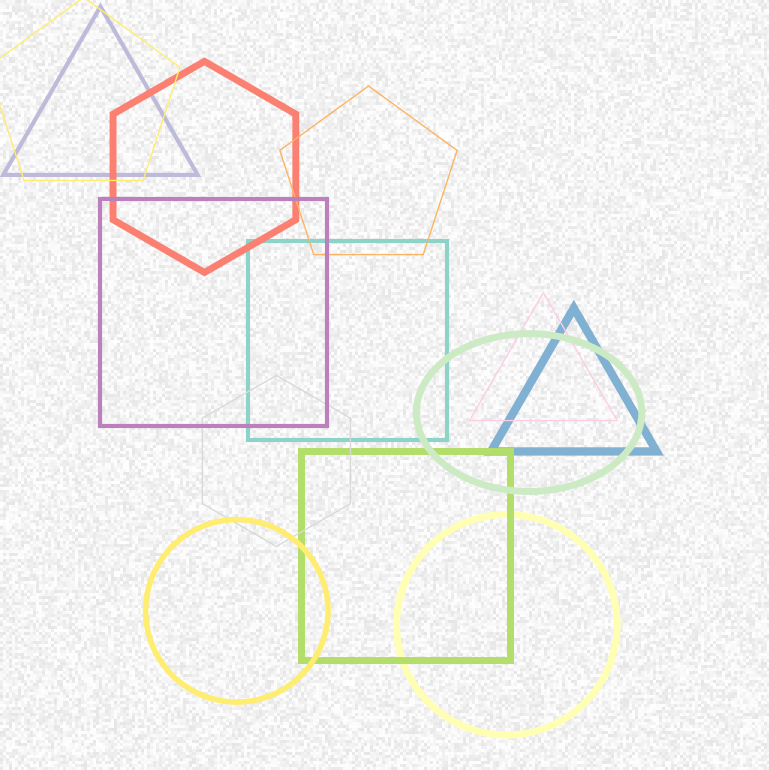[{"shape": "square", "thickness": 1.5, "radius": 0.65, "center": [0.451, 0.558]}, {"shape": "circle", "thickness": 2.5, "radius": 0.72, "center": [0.658, 0.189]}, {"shape": "triangle", "thickness": 1.5, "radius": 0.73, "center": [0.13, 0.846]}, {"shape": "hexagon", "thickness": 2.5, "radius": 0.69, "center": [0.266, 0.783]}, {"shape": "triangle", "thickness": 3, "radius": 0.62, "center": [0.745, 0.476]}, {"shape": "pentagon", "thickness": 0.5, "radius": 0.61, "center": [0.479, 0.767]}, {"shape": "square", "thickness": 2.5, "radius": 0.68, "center": [0.526, 0.278]}, {"shape": "triangle", "thickness": 0.5, "radius": 0.55, "center": [0.706, 0.509]}, {"shape": "hexagon", "thickness": 0.5, "radius": 0.56, "center": [0.359, 0.401]}, {"shape": "square", "thickness": 1.5, "radius": 0.74, "center": [0.277, 0.595]}, {"shape": "oval", "thickness": 2.5, "radius": 0.73, "center": [0.687, 0.464]}, {"shape": "pentagon", "thickness": 0.5, "radius": 0.66, "center": [0.109, 0.872]}, {"shape": "circle", "thickness": 2, "radius": 0.59, "center": [0.308, 0.207]}]